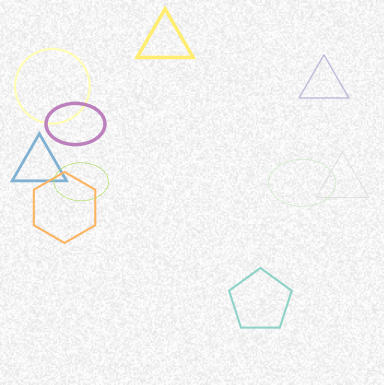[{"shape": "pentagon", "thickness": 1.5, "radius": 0.43, "center": [0.676, 0.218]}, {"shape": "circle", "thickness": 1.5, "radius": 0.48, "center": [0.136, 0.776]}, {"shape": "triangle", "thickness": 1, "radius": 0.37, "center": [0.841, 0.783]}, {"shape": "triangle", "thickness": 2, "radius": 0.41, "center": [0.102, 0.571]}, {"shape": "hexagon", "thickness": 1.5, "radius": 0.46, "center": [0.168, 0.461]}, {"shape": "oval", "thickness": 0.5, "radius": 0.35, "center": [0.211, 0.528]}, {"shape": "triangle", "thickness": 0.5, "radius": 0.39, "center": [0.889, 0.526]}, {"shape": "oval", "thickness": 2.5, "radius": 0.38, "center": [0.196, 0.678]}, {"shape": "oval", "thickness": 0.5, "radius": 0.44, "center": [0.785, 0.525]}, {"shape": "triangle", "thickness": 2.5, "radius": 0.42, "center": [0.429, 0.893]}]